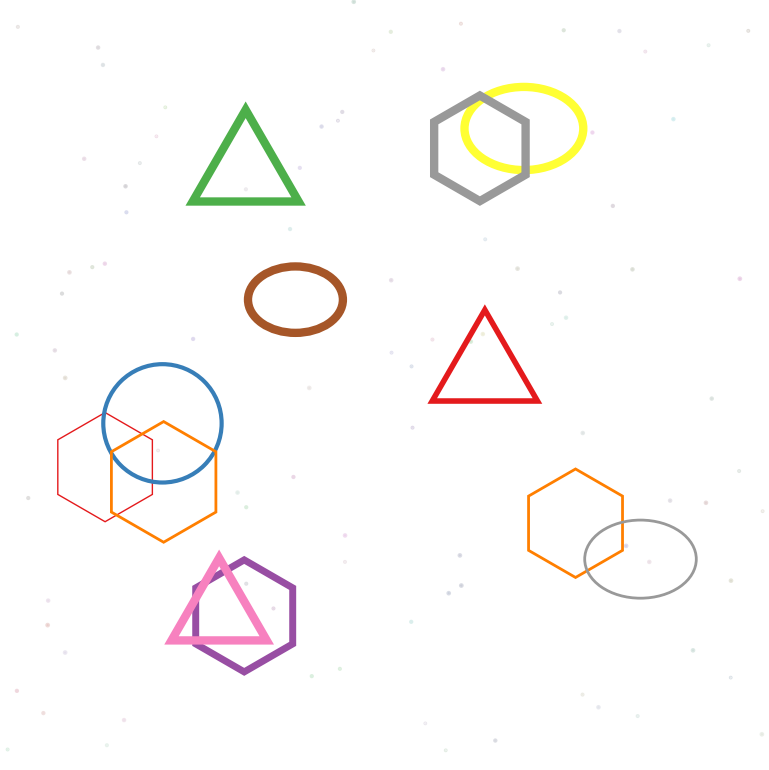[{"shape": "triangle", "thickness": 2, "radius": 0.39, "center": [0.63, 0.519]}, {"shape": "hexagon", "thickness": 0.5, "radius": 0.35, "center": [0.136, 0.393]}, {"shape": "circle", "thickness": 1.5, "radius": 0.38, "center": [0.211, 0.45]}, {"shape": "triangle", "thickness": 3, "radius": 0.4, "center": [0.319, 0.778]}, {"shape": "hexagon", "thickness": 2.5, "radius": 0.36, "center": [0.317, 0.2]}, {"shape": "hexagon", "thickness": 1, "radius": 0.35, "center": [0.747, 0.32]}, {"shape": "hexagon", "thickness": 1, "radius": 0.39, "center": [0.213, 0.374]}, {"shape": "oval", "thickness": 3, "radius": 0.39, "center": [0.68, 0.833]}, {"shape": "oval", "thickness": 3, "radius": 0.31, "center": [0.384, 0.611]}, {"shape": "triangle", "thickness": 3, "radius": 0.36, "center": [0.285, 0.204]}, {"shape": "oval", "thickness": 1, "radius": 0.36, "center": [0.832, 0.274]}, {"shape": "hexagon", "thickness": 3, "radius": 0.34, "center": [0.623, 0.807]}]